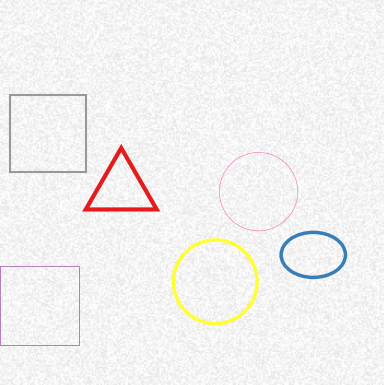[{"shape": "triangle", "thickness": 3, "radius": 0.53, "center": [0.315, 0.509]}, {"shape": "oval", "thickness": 2.5, "radius": 0.42, "center": [0.814, 0.338]}, {"shape": "square", "thickness": 0.5, "radius": 0.51, "center": [0.103, 0.206]}, {"shape": "circle", "thickness": 2.5, "radius": 0.54, "center": [0.559, 0.268]}, {"shape": "circle", "thickness": 0.5, "radius": 0.51, "center": [0.672, 0.502]}, {"shape": "square", "thickness": 1.5, "radius": 0.5, "center": [0.125, 0.654]}]